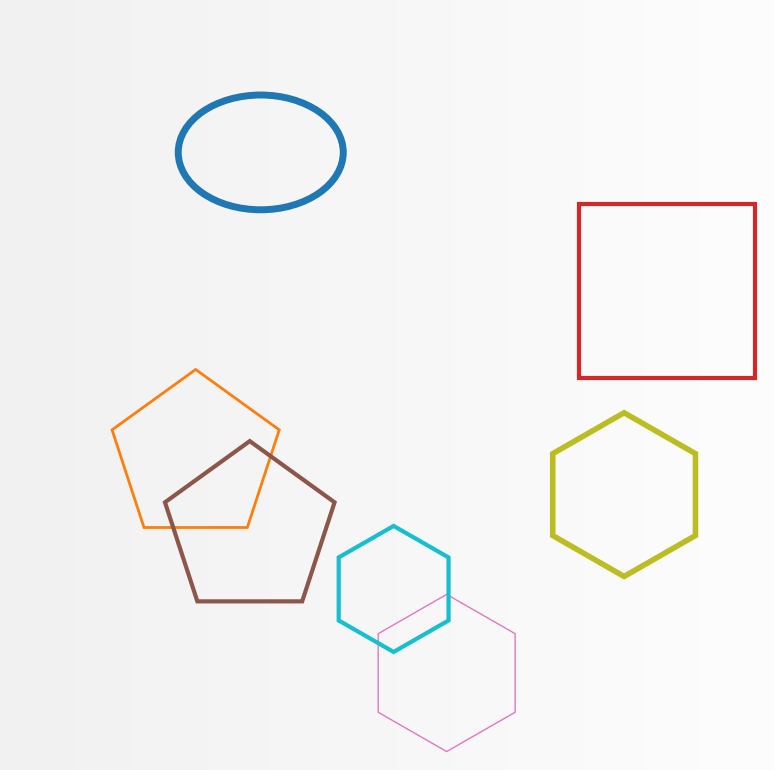[{"shape": "oval", "thickness": 2.5, "radius": 0.53, "center": [0.336, 0.802]}, {"shape": "pentagon", "thickness": 1, "radius": 0.57, "center": [0.252, 0.407]}, {"shape": "square", "thickness": 1.5, "radius": 0.57, "center": [0.861, 0.622]}, {"shape": "pentagon", "thickness": 1.5, "radius": 0.58, "center": [0.322, 0.312]}, {"shape": "hexagon", "thickness": 0.5, "radius": 0.51, "center": [0.576, 0.126]}, {"shape": "hexagon", "thickness": 2, "radius": 0.53, "center": [0.805, 0.358]}, {"shape": "hexagon", "thickness": 1.5, "radius": 0.41, "center": [0.508, 0.235]}]